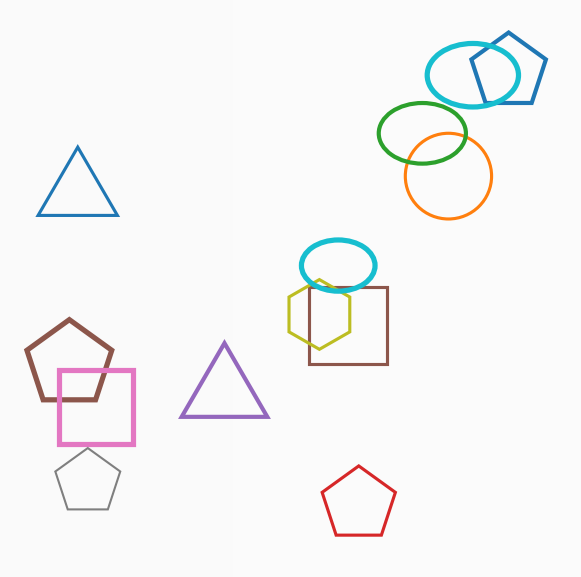[{"shape": "triangle", "thickness": 1.5, "radius": 0.39, "center": [0.134, 0.666]}, {"shape": "pentagon", "thickness": 2, "radius": 0.34, "center": [0.875, 0.875]}, {"shape": "circle", "thickness": 1.5, "radius": 0.37, "center": [0.772, 0.694]}, {"shape": "oval", "thickness": 2, "radius": 0.37, "center": [0.727, 0.768]}, {"shape": "pentagon", "thickness": 1.5, "radius": 0.33, "center": [0.617, 0.126]}, {"shape": "triangle", "thickness": 2, "radius": 0.43, "center": [0.386, 0.32]}, {"shape": "square", "thickness": 1.5, "radius": 0.33, "center": [0.599, 0.436]}, {"shape": "pentagon", "thickness": 2.5, "radius": 0.38, "center": [0.119, 0.369]}, {"shape": "square", "thickness": 2.5, "radius": 0.32, "center": [0.164, 0.294]}, {"shape": "pentagon", "thickness": 1, "radius": 0.29, "center": [0.151, 0.165]}, {"shape": "hexagon", "thickness": 1.5, "radius": 0.3, "center": [0.55, 0.455]}, {"shape": "oval", "thickness": 2.5, "radius": 0.39, "center": [0.814, 0.869]}, {"shape": "oval", "thickness": 2.5, "radius": 0.32, "center": [0.582, 0.539]}]